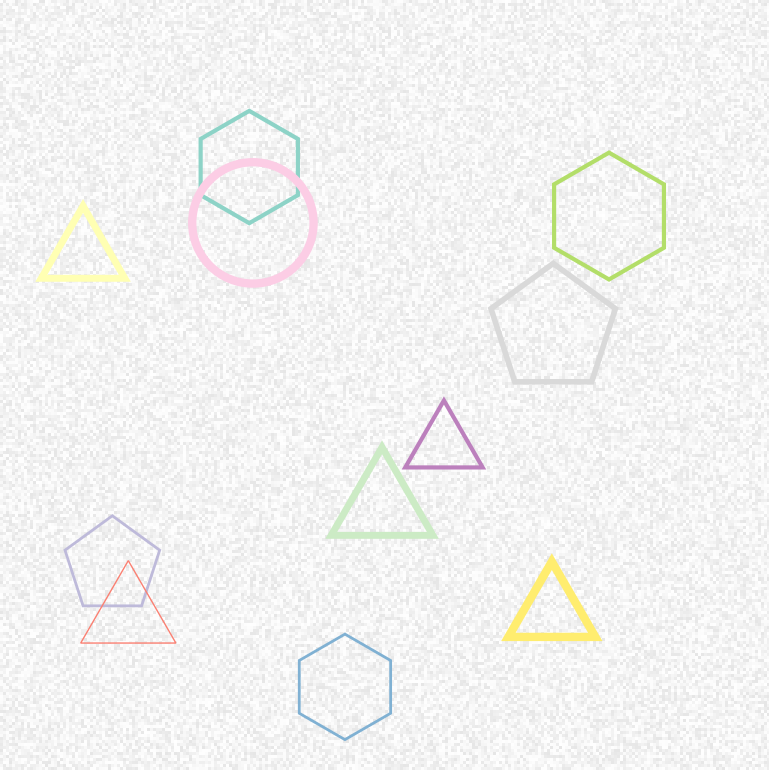[{"shape": "hexagon", "thickness": 1.5, "radius": 0.36, "center": [0.324, 0.783]}, {"shape": "triangle", "thickness": 2.5, "radius": 0.31, "center": [0.108, 0.67]}, {"shape": "pentagon", "thickness": 1, "radius": 0.32, "center": [0.146, 0.265]}, {"shape": "triangle", "thickness": 0.5, "radius": 0.36, "center": [0.167, 0.201]}, {"shape": "hexagon", "thickness": 1, "radius": 0.34, "center": [0.448, 0.108]}, {"shape": "hexagon", "thickness": 1.5, "radius": 0.41, "center": [0.791, 0.719]}, {"shape": "circle", "thickness": 3, "radius": 0.39, "center": [0.328, 0.711]}, {"shape": "pentagon", "thickness": 2, "radius": 0.42, "center": [0.718, 0.573]}, {"shape": "triangle", "thickness": 1.5, "radius": 0.29, "center": [0.577, 0.422]}, {"shape": "triangle", "thickness": 2.5, "radius": 0.38, "center": [0.496, 0.343]}, {"shape": "triangle", "thickness": 3, "radius": 0.33, "center": [0.717, 0.205]}]